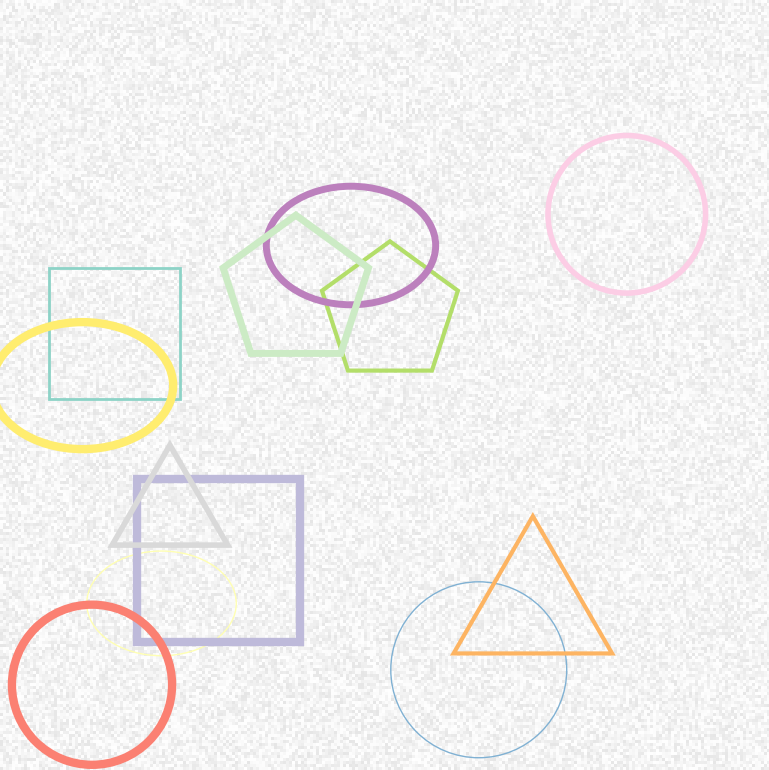[{"shape": "square", "thickness": 1, "radius": 0.42, "center": [0.148, 0.567]}, {"shape": "oval", "thickness": 0.5, "radius": 0.49, "center": [0.21, 0.216]}, {"shape": "square", "thickness": 3, "radius": 0.53, "center": [0.284, 0.272]}, {"shape": "circle", "thickness": 3, "radius": 0.52, "center": [0.119, 0.111]}, {"shape": "circle", "thickness": 0.5, "radius": 0.57, "center": [0.622, 0.13]}, {"shape": "triangle", "thickness": 1.5, "radius": 0.59, "center": [0.692, 0.211]}, {"shape": "pentagon", "thickness": 1.5, "radius": 0.46, "center": [0.506, 0.594]}, {"shape": "circle", "thickness": 2, "radius": 0.51, "center": [0.814, 0.722]}, {"shape": "triangle", "thickness": 2, "radius": 0.43, "center": [0.221, 0.335]}, {"shape": "oval", "thickness": 2.5, "radius": 0.55, "center": [0.456, 0.681]}, {"shape": "pentagon", "thickness": 2.5, "radius": 0.5, "center": [0.384, 0.621]}, {"shape": "oval", "thickness": 3, "radius": 0.59, "center": [0.107, 0.499]}]